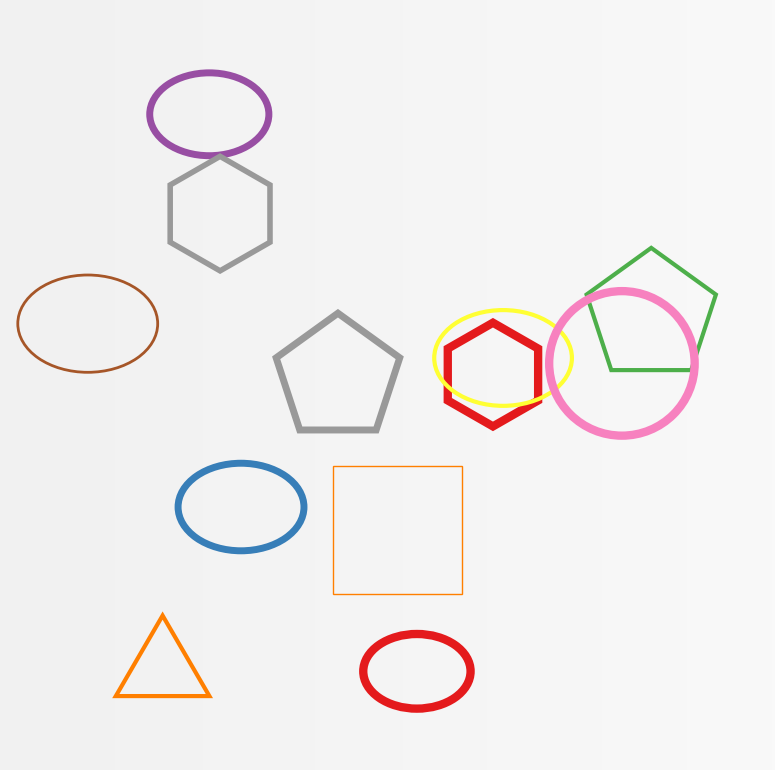[{"shape": "hexagon", "thickness": 3, "radius": 0.34, "center": [0.636, 0.514]}, {"shape": "oval", "thickness": 3, "radius": 0.35, "center": [0.538, 0.128]}, {"shape": "oval", "thickness": 2.5, "radius": 0.41, "center": [0.311, 0.342]}, {"shape": "pentagon", "thickness": 1.5, "radius": 0.44, "center": [0.84, 0.59]}, {"shape": "oval", "thickness": 2.5, "radius": 0.38, "center": [0.27, 0.852]}, {"shape": "triangle", "thickness": 1.5, "radius": 0.35, "center": [0.21, 0.131]}, {"shape": "square", "thickness": 0.5, "radius": 0.42, "center": [0.512, 0.312]}, {"shape": "oval", "thickness": 1.5, "radius": 0.44, "center": [0.649, 0.535]}, {"shape": "oval", "thickness": 1, "radius": 0.45, "center": [0.113, 0.58]}, {"shape": "circle", "thickness": 3, "radius": 0.47, "center": [0.802, 0.528]}, {"shape": "pentagon", "thickness": 2.5, "radius": 0.42, "center": [0.436, 0.509]}, {"shape": "hexagon", "thickness": 2, "radius": 0.37, "center": [0.284, 0.723]}]